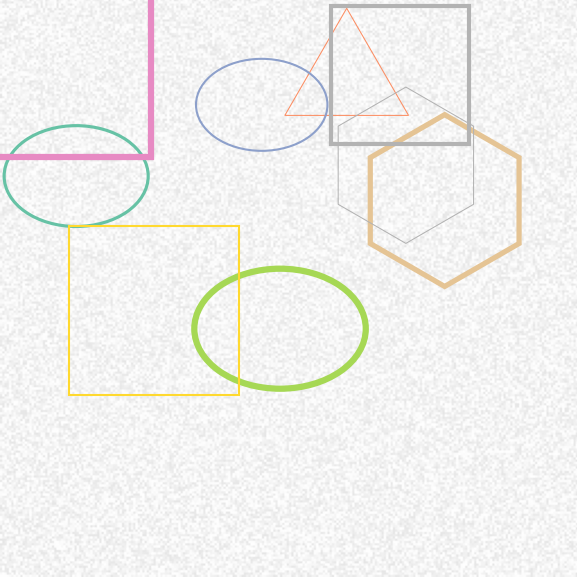[{"shape": "oval", "thickness": 1.5, "radius": 0.62, "center": [0.132, 0.694]}, {"shape": "triangle", "thickness": 0.5, "radius": 0.62, "center": [0.6, 0.861]}, {"shape": "oval", "thickness": 1, "radius": 0.57, "center": [0.453, 0.818]}, {"shape": "square", "thickness": 3, "radius": 0.74, "center": [0.113, 0.876]}, {"shape": "oval", "thickness": 3, "radius": 0.74, "center": [0.485, 0.43]}, {"shape": "square", "thickness": 1, "radius": 0.73, "center": [0.267, 0.462]}, {"shape": "hexagon", "thickness": 2.5, "radius": 0.74, "center": [0.77, 0.652]}, {"shape": "hexagon", "thickness": 0.5, "radius": 0.68, "center": [0.703, 0.713]}, {"shape": "square", "thickness": 2, "radius": 0.6, "center": [0.693, 0.869]}]